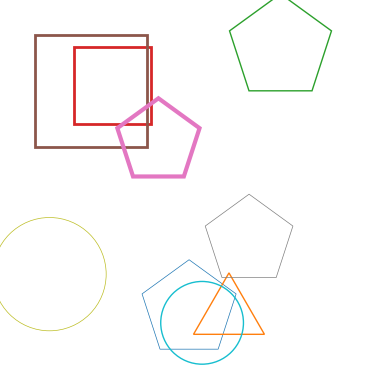[{"shape": "pentagon", "thickness": 0.5, "radius": 0.64, "center": [0.491, 0.197]}, {"shape": "triangle", "thickness": 1, "radius": 0.53, "center": [0.595, 0.185]}, {"shape": "pentagon", "thickness": 1, "radius": 0.7, "center": [0.729, 0.877]}, {"shape": "square", "thickness": 2, "radius": 0.5, "center": [0.291, 0.777]}, {"shape": "square", "thickness": 2, "radius": 0.73, "center": [0.235, 0.763]}, {"shape": "pentagon", "thickness": 3, "radius": 0.56, "center": [0.412, 0.632]}, {"shape": "pentagon", "thickness": 0.5, "radius": 0.6, "center": [0.647, 0.376]}, {"shape": "circle", "thickness": 0.5, "radius": 0.74, "center": [0.129, 0.288]}, {"shape": "circle", "thickness": 1, "radius": 0.54, "center": [0.525, 0.162]}]